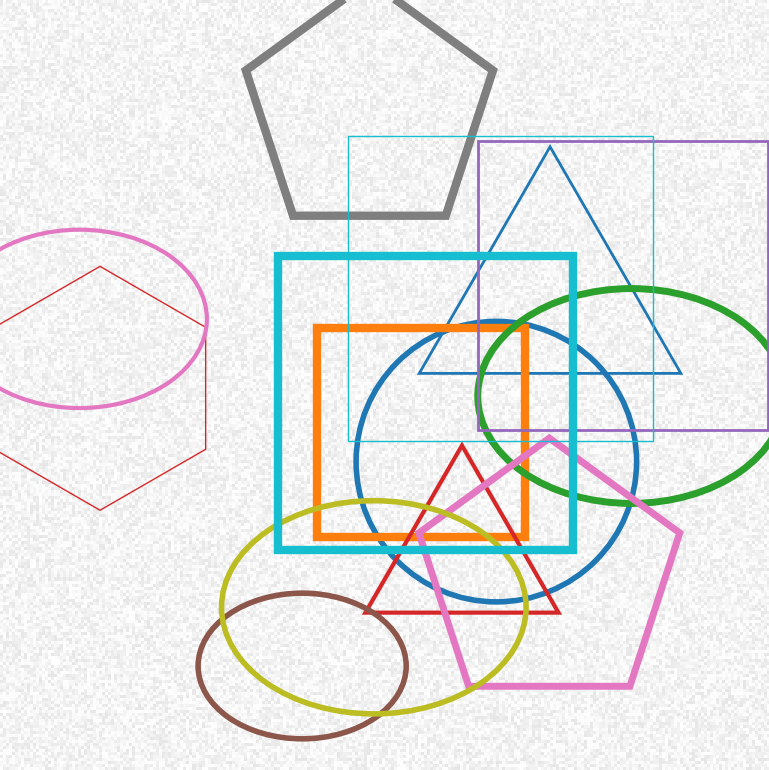[{"shape": "triangle", "thickness": 1, "radius": 0.98, "center": [0.714, 0.613]}, {"shape": "circle", "thickness": 2, "radius": 0.91, "center": [0.645, 0.4]}, {"shape": "square", "thickness": 3, "radius": 0.68, "center": [0.547, 0.438]}, {"shape": "oval", "thickness": 2.5, "radius": 1.0, "center": [0.82, 0.486]}, {"shape": "triangle", "thickness": 1.5, "radius": 0.72, "center": [0.6, 0.277]}, {"shape": "hexagon", "thickness": 0.5, "radius": 0.79, "center": [0.13, 0.496]}, {"shape": "square", "thickness": 1, "radius": 0.94, "center": [0.809, 0.629]}, {"shape": "oval", "thickness": 2, "radius": 0.68, "center": [0.392, 0.135]}, {"shape": "oval", "thickness": 1.5, "radius": 0.83, "center": [0.103, 0.586]}, {"shape": "pentagon", "thickness": 2.5, "radius": 0.89, "center": [0.713, 0.253]}, {"shape": "pentagon", "thickness": 3, "radius": 0.84, "center": [0.48, 0.856]}, {"shape": "oval", "thickness": 2, "radius": 0.99, "center": [0.485, 0.211]}, {"shape": "square", "thickness": 0.5, "radius": 0.99, "center": [0.649, 0.625]}, {"shape": "square", "thickness": 3, "radius": 0.96, "center": [0.553, 0.477]}]